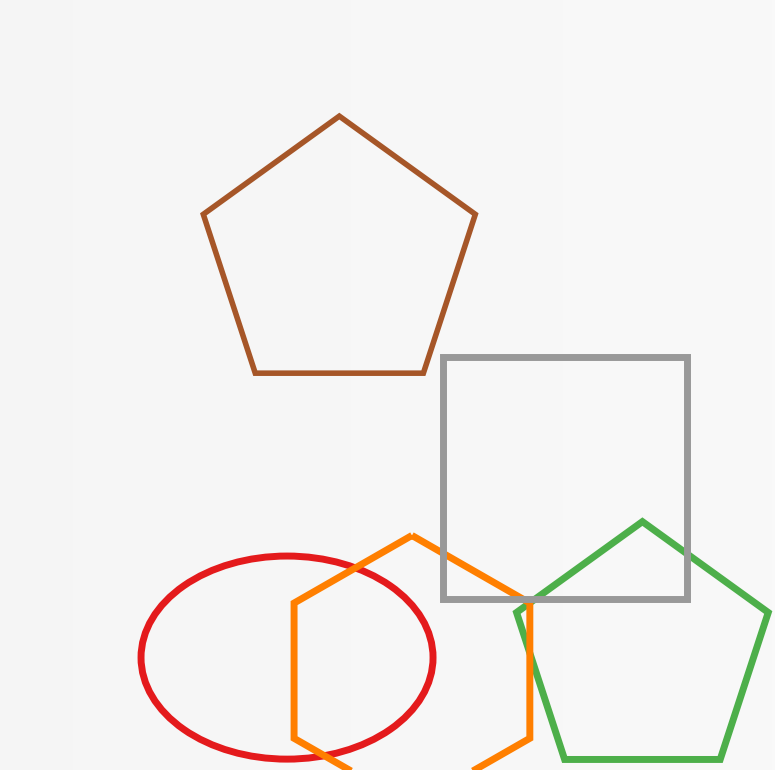[{"shape": "oval", "thickness": 2.5, "radius": 0.94, "center": [0.37, 0.146]}, {"shape": "pentagon", "thickness": 2.5, "radius": 0.85, "center": [0.829, 0.152]}, {"shape": "hexagon", "thickness": 2.5, "radius": 0.88, "center": [0.532, 0.129]}, {"shape": "pentagon", "thickness": 2, "radius": 0.92, "center": [0.438, 0.665]}, {"shape": "square", "thickness": 2.5, "radius": 0.78, "center": [0.729, 0.379]}]